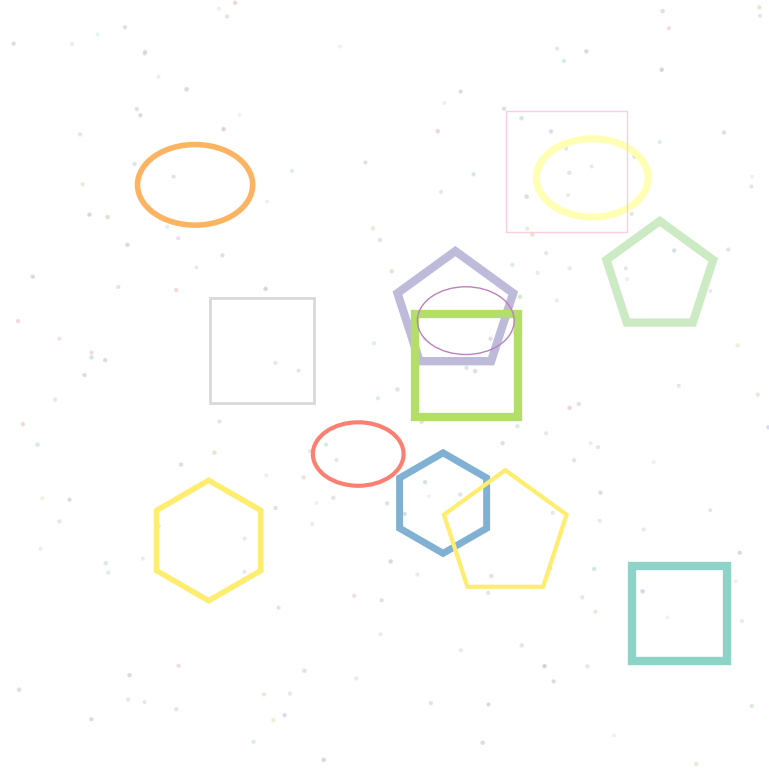[{"shape": "square", "thickness": 3, "radius": 0.31, "center": [0.883, 0.203]}, {"shape": "oval", "thickness": 2.5, "radius": 0.36, "center": [0.769, 0.769]}, {"shape": "pentagon", "thickness": 3, "radius": 0.4, "center": [0.591, 0.595]}, {"shape": "oval", "thickness": 1.5, "radius": 0.29, "center": [0.465, 0.41]}, {"shape": "hexagon", "thickness": 2.5, "radius": 0.33, "center": [0.575, 0.347]}, {"shape": "oval", "thickness": 2, "radius": 0.37, "center": [0.253, 0.76]}, {"shape": "square", "thickness": 3, "radius": 0.33, "center": [0.606, 0.525]}, {"shape": "square", "thickness": 0.5, "radius": 0.39, "center": [0.736, 0.778]}, {"shape": "square", "thickness": 1, "radius": 0.34, "center": [0.34, 0.545]}, {"shape": "oval", "thickness": 0.5, "radius": 0.31, "center": [0.605, 0.584]}, {"shape": "pentagon", "thickness": 3, "radius": 0.36, "center": [0.857, 0.64]}, {"shape": "pentagon", "thickness": 1.5, "radius": 0.42, "center": [0.656, 0.306]}, {"shape": "hexagon", "thickness": 2, "radius": 0.39, "center": [0.271, 0.298]}]